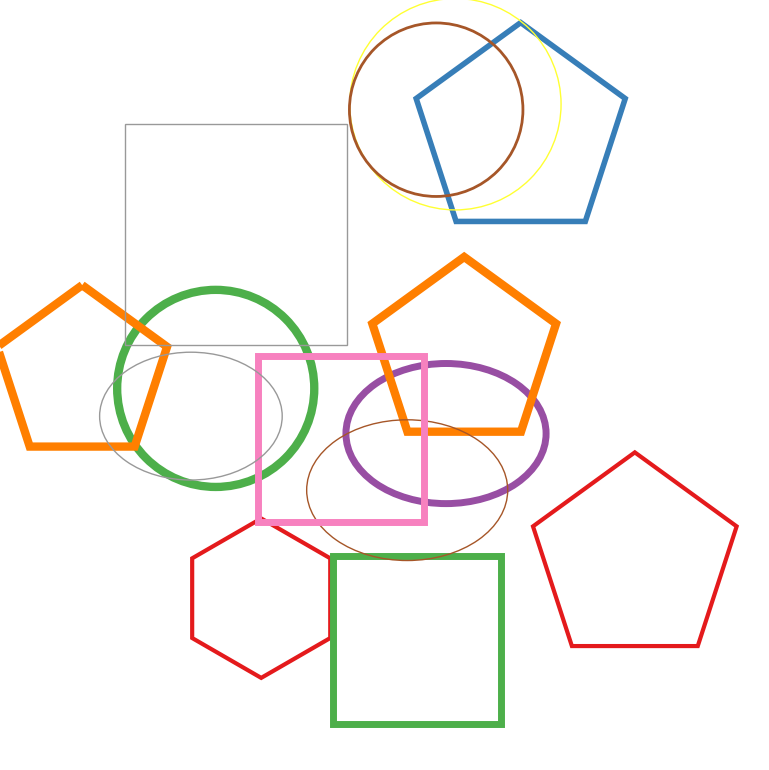[{"shape": "pentagon", "thickness": 1.5, "radius": 0.7, "center": [0.824, 0.273]}, {"shape": "hexagon", "thickness": 1.5, "radius": 0.52, "center": [0.339, 0.223]}, {"shape": "pentagon", "thickness": 2, "radius": 0.71, "center": [0.676, 0.828]}, {"shape": "circle", "thickness": 3, "radius": 0.64, "center": [0.28, 0.496]}, {"shape": "square", "thickness": 2.5, "radius": 0.55, "center": [0.541, 0.169]}, {"shape": "oval", "thickness": 2.5, "radius": 0.65, "center": [0.579, 0.437]}, {"shape": "pentagon", "thickness": 3, "radius": 0.63, "center": [0.603, 0.541]}, {"shape": "pentagon", "thickness": 3, "radius": 0.58, "center": [0.107, 0.514]}, {"shape": "circle", "thickness": 0.5, "radius": 0.69, "center": [0.591, 0.865]}, {"shape": "circle", "thickness": 1, "radius": 0.56, "center": [0.566, 0.858]}, {"shape": "oval", "thickness": 0.5, "radius": 0.65, "center": [0.529, 0.363]}, {"shape": "square", "thickness": 2.5, "radius": 0.54, "center": [0.443, 0.43]}, {"shape": "oval", "thickness": 0.5, "radius": 0.59, "center": [0.248, 0.46]}, {"shape": "square", "thickness": 0.5, "radius": 0.72, "center": [0.306, 0.696]}]